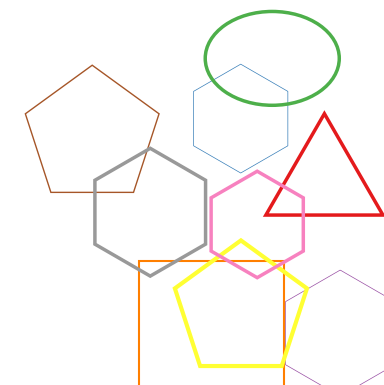[{"shape": "triangle", "thickness": 2.5, "radius": 0.88, "center": [0.843, 0.529]}, {"shape": "hexagon", "thickness": 0.5, "radius": 0.71, "center": [0.625, 0.692]}, {"shape": "oval", "thickness": 2.5, "radius": 0.87, "center": [0.707, 0.848]}, {"shape": "hexagon", "thickness": 0.5, "radius": 0.82, "center": [0.884, 0.135]}, {"shape": "square", "thickness": 1.5, "radius": 0.94, "center": [0.55, 0.134]}, {"shape": "pentagon", "thickness": 3, "radius": 0.9, "center": [0.626, 0.195]}, {"shape": "pentagon", "thickness": 1, "radius": 0.91, "center": [0.239, 0.648]}, {"shape": "hexagon", "thickness": 2.5, "radius": 0.69, "center": [0.668, 0.417]}, {"shape": "hexagon", "thickness": 2.5, "radius": 0.83, "center": [0.39, 0.449]}]